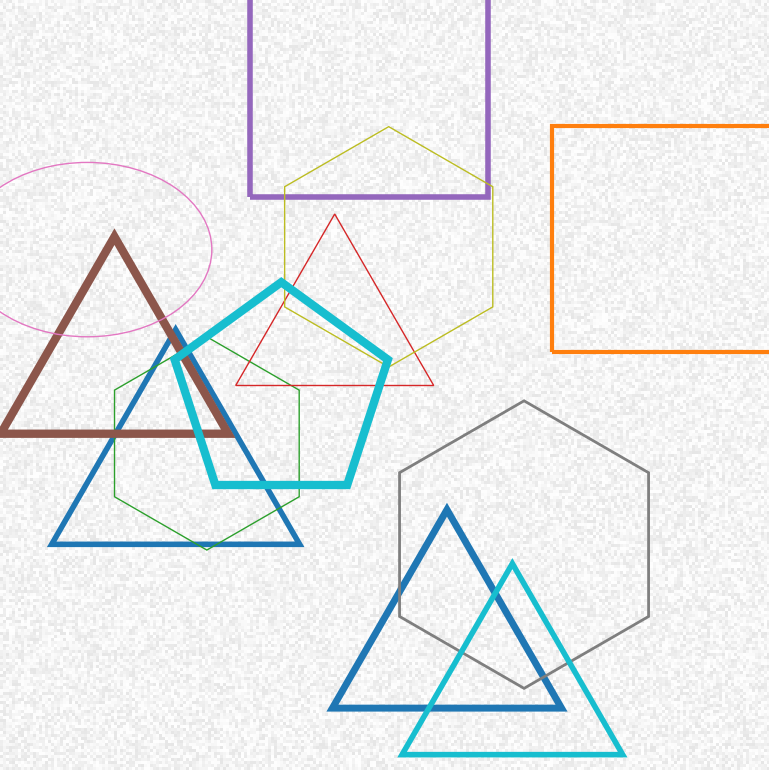[{"shape": "triangle", "thickness": 2.5, "radius": 0.86, "center": [0.58, 0.166]}, {"shape": "triangle", "thickness": 2, "radius": 0.93, "center": [0.228, 0.386]}, {"shape": "square", "thickness": 1.5, "radius": 0.73, "center": [0.863, 0.69]}, {"shape": "hexagon", "thickness": 0.5, "radius": 0.69, "center": [0.269, 0.424]}, {"shape": "triangle", "thickness": 0.5, "radius": 0.74, "center": [0.435, 0.574]}, {"shape": "square", "thickness": 2, "radius": 0.77, "center": [0.479, 0.899]}, {"shape": "triangle", "thickness": 3, "radius": 0.85, "center": [0.149, 0.522]}, {"shape": "oval", "thickness": 0.5, "radius": 0.81, "center": [0.113, 0.676]}, {"shape": "hexagon", "thickness": 1, "radius": 0.93, "center": [0.681, 0.293]}, {"shape": "hexagon", "thickness": 0.5, "radius": 0.78, "center": [0.505, 0.679]}, {"shape": "pentagon", "thickness": 3, "radius": 0.73, "center": [0.365, 0.488]}, {"shape": "triangle", "thickness": 2, "radius": 0.83, "center": [0.665, 0.103]}]